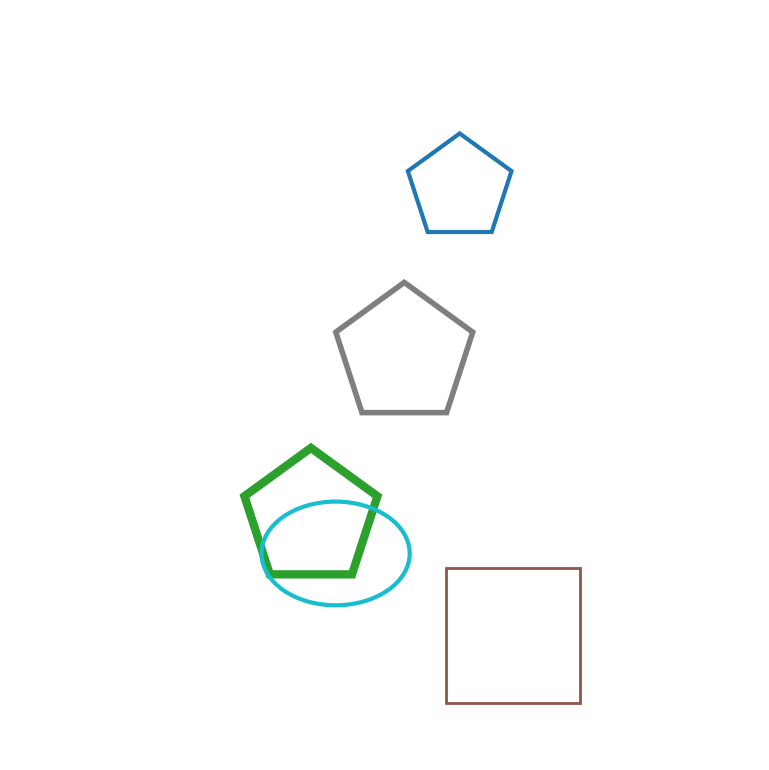[{"shape": "pentagon", "thickness": 1.5, "radius": 0.35, "center": [0.597, 0.756]}, {"shape": "pentagon", "thickness": 3, "radius": 0.45, "center": [0.404, 0.328]}, {"shape": "square", "thickness": 1, "radius": 0.44, "center": [0.666, 0.175]}, {"shape": "pentagon", "thickness": 2, "radius": 0.47, "center": [0.525, 0.54]}, {"shape": "oval", "thickness": 1.5, "radius": 0.48, "center": [0.436, 0.281]}]